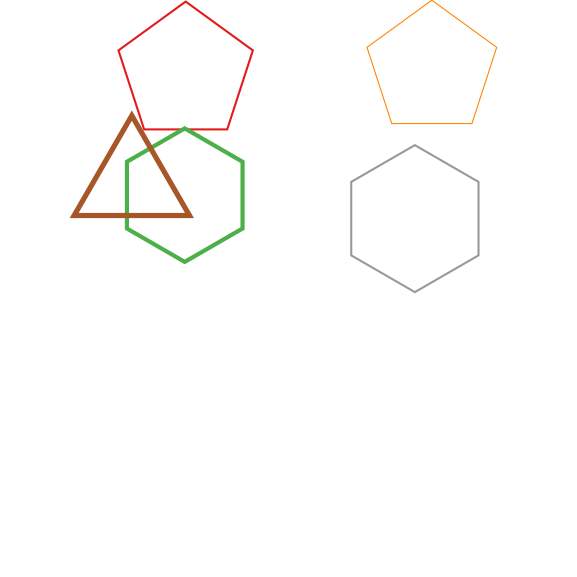[{"shape": "pentagon", "thickness": 1, "radius": 0.61, "center": [0.322, 0.874]}, {"shape": "hexagon", "thickness": 2, "radius": 0.58, "center": [0.32, 0.661]}, {"shape": "pentagon", "thickness": 0.5, "radius": 0.59, "center": [0.748, 0.881]}, {"shape": "triangle", "thickness": 2.5, "radius": 0.58, "center": [0.228, 0.684]}, {"shape": "hexagon", "thickness": 1, "radius": 0.64, "center": [0.718, 0.621]}]